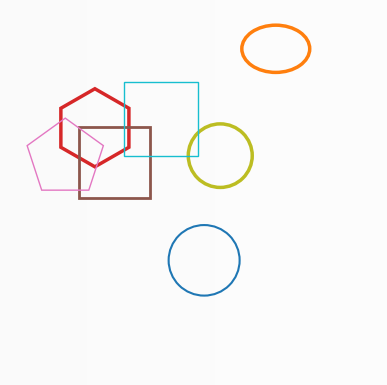[{"shape": "circle", "thickness": 1.5, "radius": 0.46, "center": [0.527, 0.324]}, {"shape": "oval", "thickness": 2.5, "radius": 0.44, "center": [0.712, 0.873]}, {"shape": "hexagon", "thickness": 2.5, "radius": 0.51, "center": [0.245, 0.668]}, {"shape": "square", "thickness": 2, "radius": 0.46, "center": [0.295, 0.579]}, {"shape": "pentagon", "thickness": 1, "radius": 0.52, "center": [0.168, 0.59]}, {"shape": "circle", "thickness": 2.5, "radius": 0.41, "center": [0.568, 0.596]}, {"shape": "square", "thickness": 1, "radius": 0.48, "center": [0.416, 0.691]}]